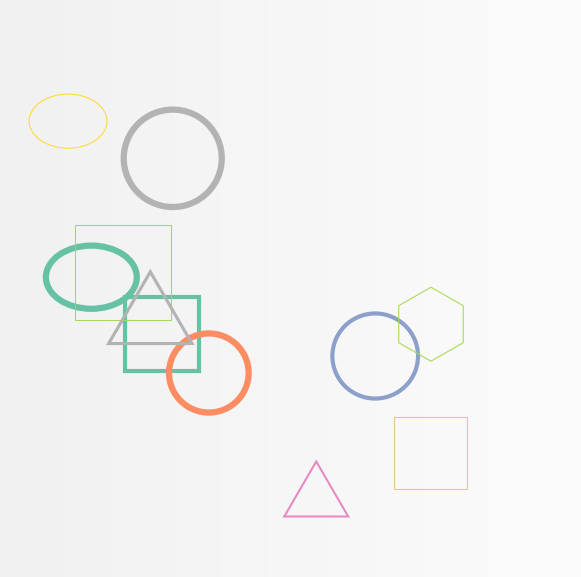[{"shape": "oval", "thickness": 3, "radius": 0.39, "center": [0.157, 0.519]}, {"shape": "square", "thickness": 2, "radius": 0.32, "center": [0.279, 0.421]}, {"shape": "circle", "thickness": 3, "radius": 0.34, "center": [0.359, 0.353]}, {"shape": "circle", "thickness": 2, "radius": 0.37, "center": [0.646, 0.383]}, {"shape": "triangle", "thickness": 1, "radius": 0.32, "center": [0.544, 0.137]}, {"shape": "hexagon", "thickness": 0.5, "radius": 0.32, "center": [0.741, 0.438]}, {"shape": "square", "thickness": 0.5, "radius": 0.41, "center": [0.212, 0.527]}, {"shape": "oval", "thickness": 0.5, "radius": 0.33, "center": [0.117, 0.789]}, {"shape": "square", "thickness": 0.5, "radius": 0.31, "center": [0.74, 0.214]}, {"shape": "triangle", "thickness": 1.5, "radius": 0.41, "center": [0.259, 0.446]}, {"shape": "circle", "thickness": 3, "radius": 0.42, "center": [0.297, 0.725]}]